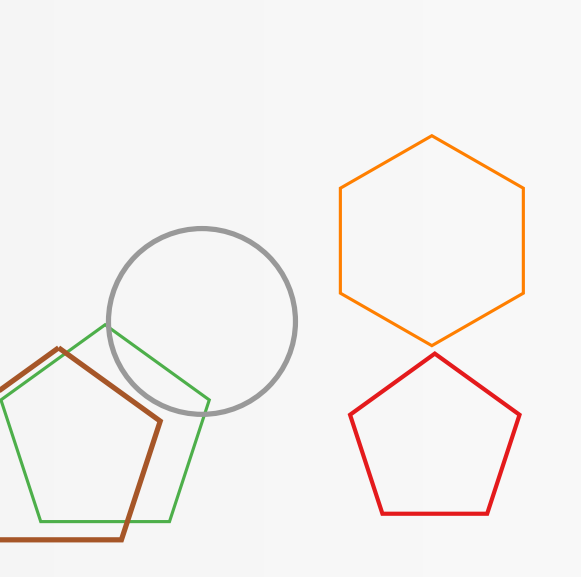[{"shape": "pentagon", "thickness": 2, "radius": 0.77, "center": [0.748, 0.234]}, {"shape": "pentagon", "thickness": 1.5, "radius": 0.94, "center": [0.181, 0.248]}, {"shape": "hexagon", "thickness": 1.5, "radius": 0.91, "center": [0.743, 0.582]}, {"shape": "pentagon", "thickness": 2.5, "radius": 0.92, "center": [0.101, 0.213]}, {"shape": "circle", "thickness": 2.5, "radius": 0.8, "center": [0.347, 0.443]}]